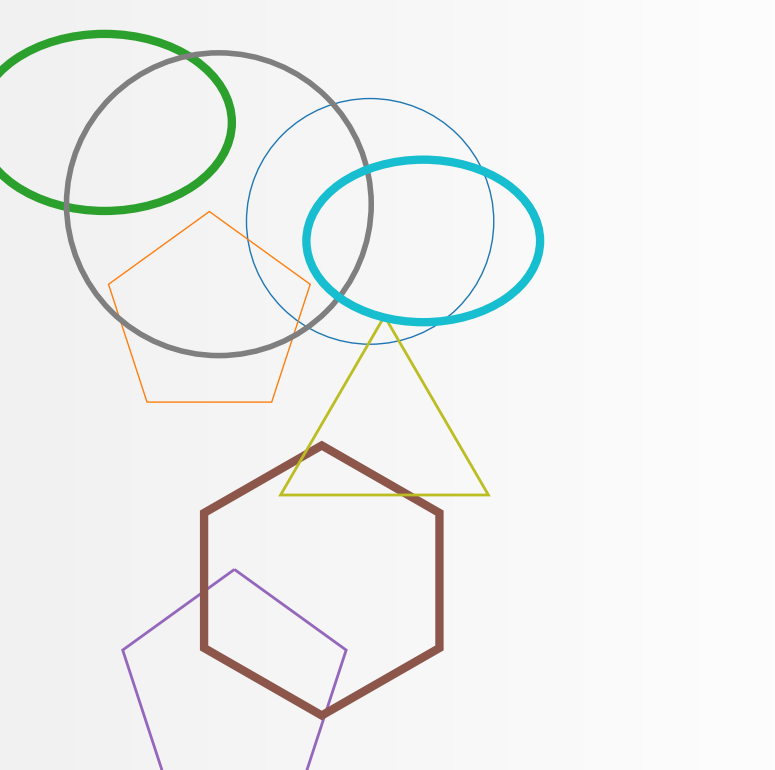[{"shape": "circle", "thickness": 0.5, "radius": 0.8, "center": [0.478, 0.712]}, {"shape": "pentagon", "thickness": 0.5, "radius": 0.68, "center": [0.27, 0.588]}, {"shape": "oval", "thickness": 3, "radius": 0.82, "center": [0.135, 0.841]}, {"shape": "pentagon", "thickness": 1, "radius": 0.76, "center": [0.302, 0.109]}, {"shape": "hexagon", "thickness": 3, "radius": 0.88, "center": [0.415, 0.246]}, {"shape": "circle", "thickness": 2, "radius": 0.98, "center": [0.282, 0.735]}, {"shape": "triangle", "thickness": 1, "radius": 0.77, "center": [0.496, 0.435]}, {"shape": "oval", "thickness": 3, "radius": 0.75, "center": [0.546, 0.687]}]